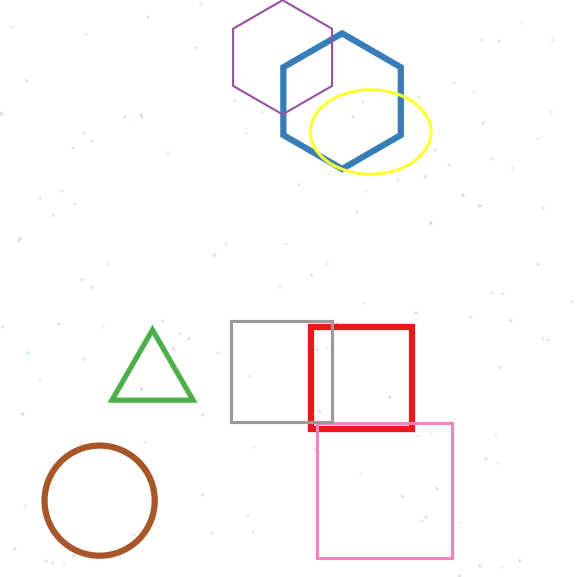[{"shape": "square", "thickness": 3, "radius": 0.44, "center": [0.626, 0.344]}, {"shape": "hexagon", "thickness": 3, "radius": 0.59, "center": [0.592, 0.824]}, {"shape": "triangle", "thickness": 2.5, "radius": 0.41, "center": [0.264, 0.347]}, {"shape": "hexagon", "thickness": 1, "radius": 0.49, "center": [0.489, 0.9]}, {"shape": "oval", "thickness": 1.5, "radius": 0.52, "center": [0.642, 0.771]}, {"shape": "circle", "thickness": 3, "radius": 0.48, "center": [0.173, 0.132]}, {"shape": "square", "thickness": 1.5, "radius": 0.58, "center": [0.666, 0.15]}, {"shape": "square", "thickness": 1.5, "radius": 0.44, "center": [0.487, 0.356]}]